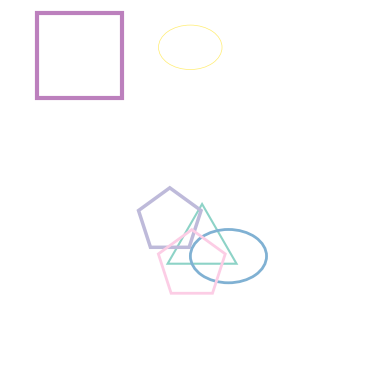[{"shape": "triangle", "thickness": 1.5, "radius": 0.52, "center": [0.525, 0.367]}, {"shape": "pentagon", "thickness": 2.5, "radius": 0.43, "center": [0.441, 0.427]}, {"shape": "oval", "thickness": 2, "radius": 0.49, "center": [0.593, 0.335]}, {"shape": "pentagon", "thickness": 2, "radius": 0.46, "center": [0.498, 0.312]}, {"shape": "square", "thickness": 3, "radius": 0.56, "center": [0.207, 0.856]}, {"shape": "oval", "thickness": 0.5, "radius": 0.41, "center": [0.494, 0.877]}]